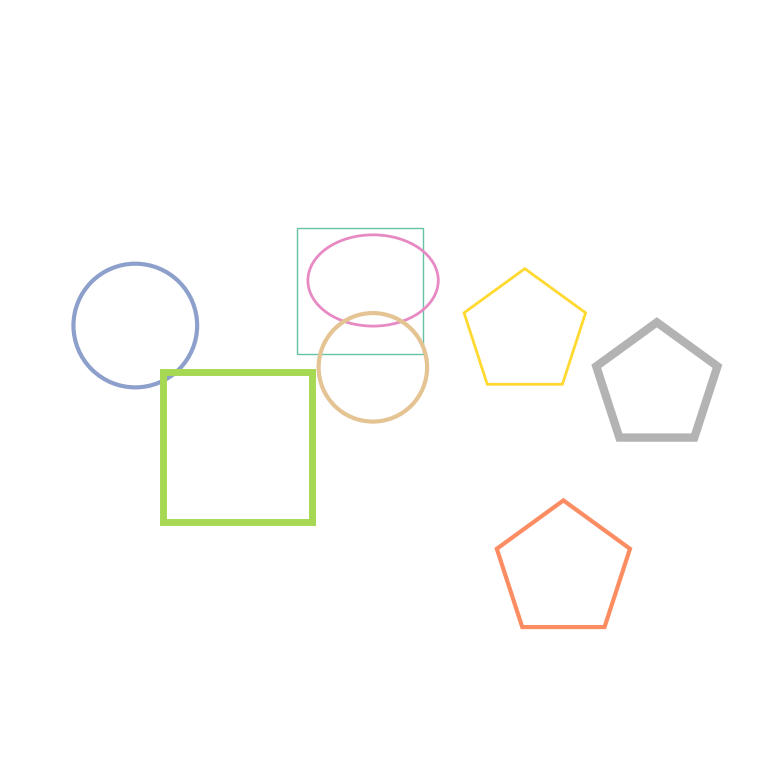[{"shape": "square", "thickness": 0.5, "radius": 0.41, "center": [0.468, 0.622]}, {"shape": "pentagon", "thickness": 1.5, "radius": 0.45, "center": [0.732, 0.259]}, {"shape": "circle", "thickness": 1.5, "radius": 0.4, "center": [0.176, 0.577]}, {"shape": "oval", "thickness": 1, "radius": 0.42, "center": [0.485, 0.636]}, {"shape": "square", "thickness": 2.5, "radius": 0.49, "center": [0.308, 0.419]}, {"shape": "pentagon", "thickness": 1, "radius": 0.41, "center": [0.682, 0.568]}, {"shape": "circle", "thickness": 1.5, "radius": 0.35, "center": [0.484, 0.523]}, {"shape": "pentagon", "thickness": 3, "radius": 0.41, "center": [0.853, 0.499]}]